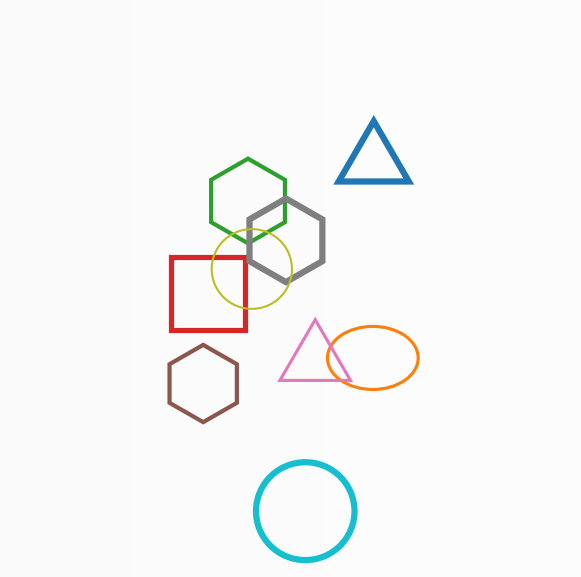[{"shape": "triangle", "thickness": 3, "radius": 0.35, "center": [0.643, 0.72]}, {"shape": "oval", "thickness": 1.5, "radius": 0.39, "center": [0.641, 0.379]}, {"shape": "hexagon", "thickness": 2, "radius": 0.37, "center": [0.427, 0.651]}, {"shape": "square", "thickness": 2.5, "radius": 0.32, "center": [0.358, 0.491]}, {"shape": "hexagon", "thickness": 2, "radius": 0.33, "center": [0.35, 0.335]}, {"shape": "triangle", "thickness": 1.5, "radius": 0.35, "center": [0.542, 0.375]}, {"shape": "hexagon", "thickness": 3, "radius": 0.36, "center": [0.492, 0.583]}, {"shape": "circle", "thickness": 1, "radius": 0.35, "center": [0.433, 0.533]}, {"shape": "circle", "thickness": 3, "radius": 0.42, "center": [0.525, 0.114]}]